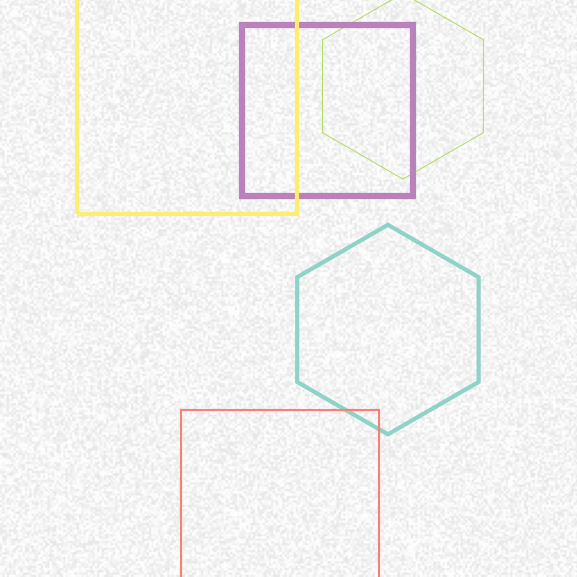[{"shape": "hexagon", "thickness": 2, "radius": 0.91, "center": [0.672, 0.428]}, {"shape": "square", "thickness": 1, "radius": 0.85, "center": [0.485, 0.119]}, {"shape": "hexagon", "thickness": 0.5, "radius": 0.8, "center": [0.698, 0.85]}, {"shape": "square", "thickness": 3, "radius": 0.74, "center": [0.567, 0.808]}, {"shape": "square", "thickness": 2, "radius": 0.95, "center": [0.324, 0.819]}]